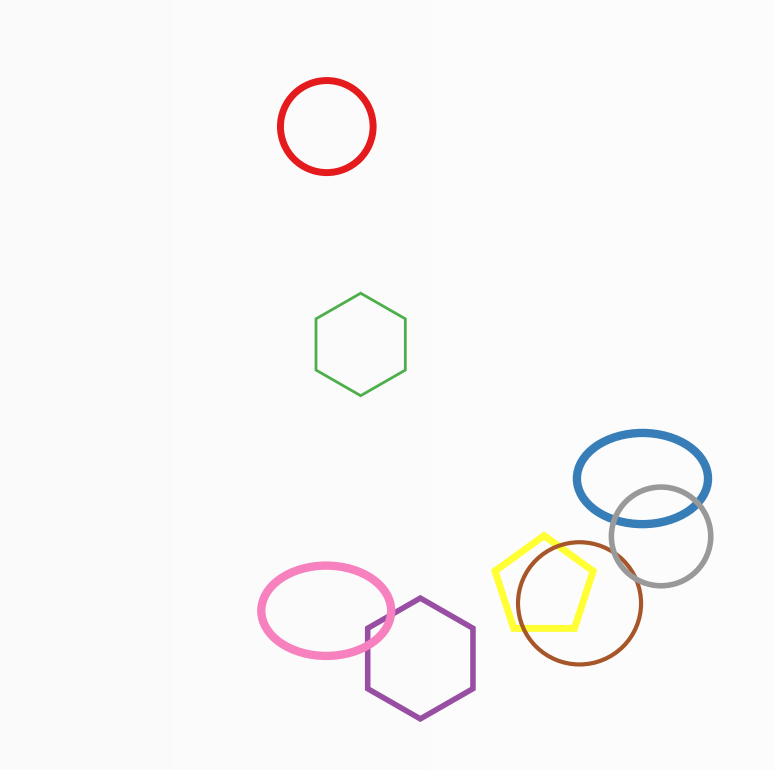[{"shape": "circle", "thickness": 2.5, "radius": 0.3, "center": [0.422, 0.836]}, {"shape": "oval", "thickness": 3, "radius": 0.42, "center": [0.829, 0.379]}, {"shape": "hexagon", "thickness": 1, "radius": 0.33, "center": [0.465, 0.553]}, {"shape": "hexagon", "thickness": 2, "radius": 0.39, "center": [0.542, 0.145]}, {"shape": "pentagon", "thickness": 2.5, "radius": 0.33, "center": [0.702, 0.238]}, {"shape": "circle", "thickness": 1.5, "radius": 0.4, "center": [0.748, 0.216]}, {"shape": "oval", "thickness": 3, "radius": 0.42, "center": [0.421, 0.207]}, {"shape": "circle", "thickness": 2, "radius": 0.32, "center": [0.853, 0.303]}]